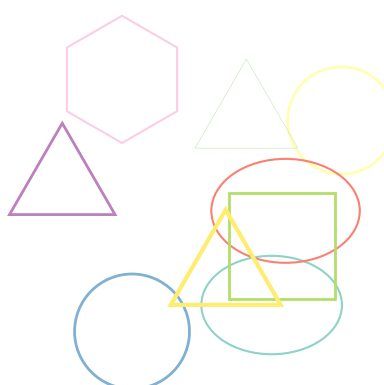[{"shape": "oval", "thickness": 1.5, "radius": 0.91, "center": [0.706, 0.208]}, {"shape": "circle", "thickness": 2, "radius": 0.7, "center": [0.887, 0.687]}, {"shape": "oval", "thickness": 1.5, "radius": 0.96, "center": [0.742, 0.452]}, {"shape": "circle", "thickness": 2, "radius": 0.75, "center": [0.343, 0.139]}, {"shape": "square", "thickness": 2, "radius": 0.69, "center": [0.732, 0.361]}, {"shape": "hexagon", "thickness": 1.5, "radius": 0.83, "center": [0.317, 0.794]}, {"shape": "triangle", "thickness": 2, "radius": 0.79, "center": [0.162, 0.522]}, {"shape": "triangle", "thickness": 0.5, "radius": 0.77, "center": [0.64, 0.692]}, {"shape": "triangle", "thickness": 3, "radius": 0.82, "center": [0.586, 0.291]}]